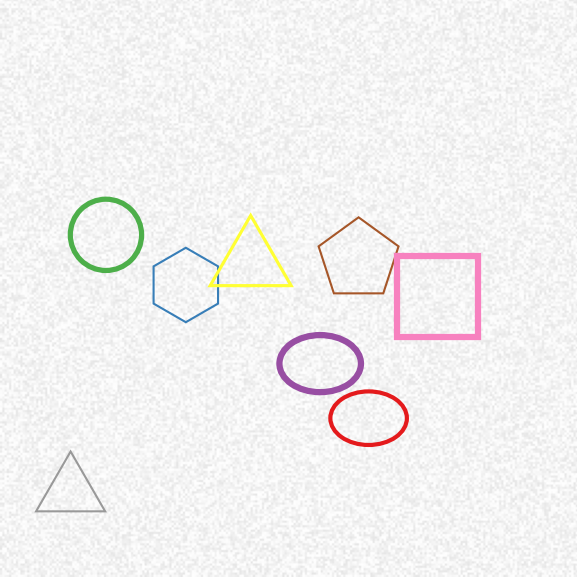[{"shape": "oval", "thickness": 2, "radius": 0.33, "center": [0.638, 0.275]}, {"shape": "hexagon", "thickness": 1, "radius": 0.32, "center": [0.322, 0.506]}, {"shape": "circle", "thickness": 2.5, "radius": 0.31, "center": [0.183, 0.592]}, {"shape": "oval", "thickness": 3, "radius": 0.35, "center": [0.554, 0.369]}, {"shape": "triangle", "thickness": 1.5, "radius": 0.4, "center": [0.434, 0.545]}, {"shape": "pentagon", "thickness": 1, "radius": 0.36, "center": [0.621, 0.55]}, {"shape": "square", "thickness": 3, "radius": 0.35, "center": [0.758, 0.485]}, {"shape": "triangle", "thickness": 1, "radius": 0.35, "center": [0.122, 0.148]}]